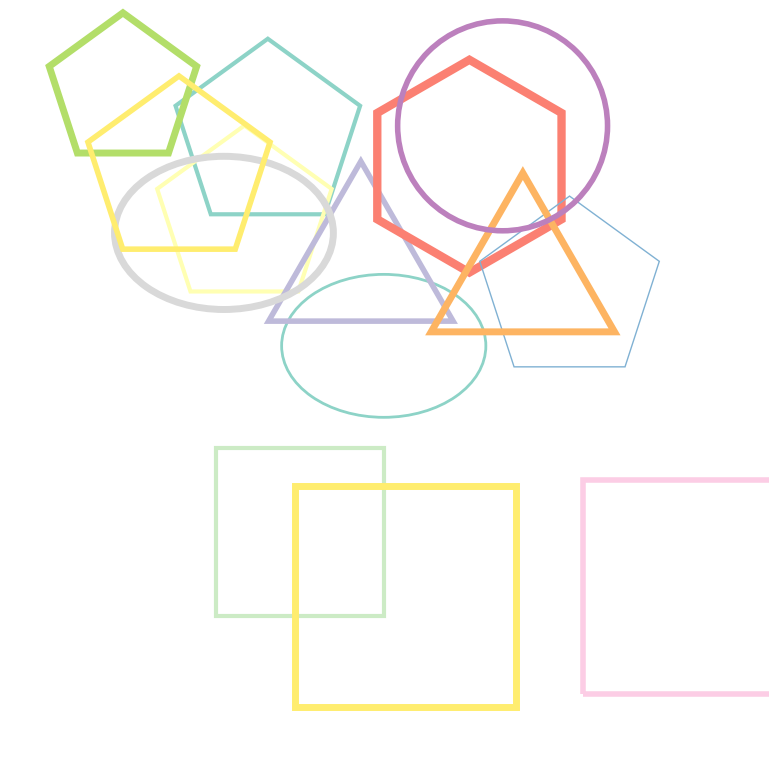[{"shape": "pentagon", "thickness": 1.5, "radius": 0.63, "center": [0.348, 0.824]}, {"shape": "oval", "thickness": 1, "radius": 0.66, "center": [0.498, 0.551]}, {"shape": "pentagon", "thickness": 1.5, "radius": 0.6, "center": [0.317, 0.718]}, {"shape": "triangle", "thickness": 2, "radius": 0.69, "center": [0.469, 0.652]}, {"shape": "hexagon", "thickness": 3, "radius": 0.69, "center": [0.61, 0.784]}, {"shape": "pentagon", "thickness": 0.5, "radius": 0.61, "center": [0.74, 0.623]}, {"shape": "triangle", "thickness": 2.5, "radius": 0.69, "center": [0.679, 0.638]}, {"shape": "pentagon", "thickness": 2.5, "radius": 0.5, "center": [0.16, 0.883]}, {"shape": "square", "thickness": 2, "radius": 0.69, "center": [0.896, 0.238]}, {"shape": "oval", "thickness": 2.5, "radius": 0.71, "center": [0.291, 0.698]}, {"shape": "circle", "thickness": 2, "radius": 0.68, "center": [0.653, 0.837]}, {"shape": "square", "thickness": 1.5, "radius": 0.55, "center": [0.39, 0.309]}, {"shape": "square", "thickness": 2.5, "radius": 0.72, "center": [0.527, 0.225]}, {"shape": "pentagon", "thickness": 2, "radius": 0.62, "center": [0.232, 0.777]}]